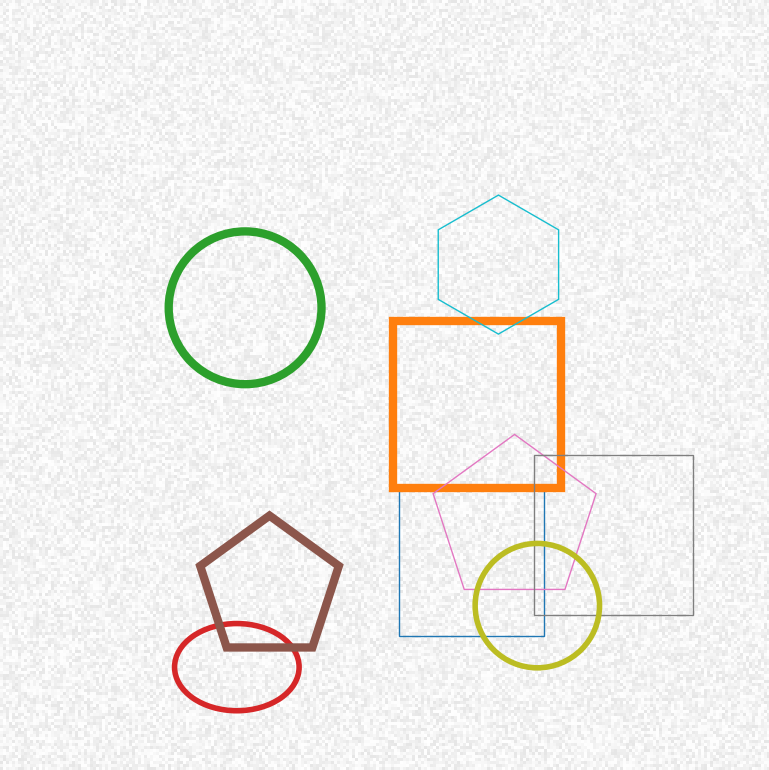[{"shape": "square", "thickness": 0.5, "radius": 0.47, "center": [0.612, 0.269]}, {"shape": "square", "thickness": 3, "radius": 0.54, "center": [0.62, 0.475]}, {"shape": "circle", "thickness": 3, "radius": 0.5, "center": [0.318, 0.6]}, {"shape": "oval", "thickness": 2, "radius": 0.4, "center": [0.308, 0.134]}, {"shape": "pentagon", "thickness": 3, "radius": 0.47, "center": [0.35, 0.236]}, {"shape": "pentagon", "thickness": 0.5, "radius": 0.56, "center": [0.668, 0.325]}, {"shape": "square", "thickness": 0.5, "radius": 0.52, "center": [0.797, 0.305]}, {"shape": "circle", "thickness": 2, "radius": 0.4, "center": [0.698, 0.213]}, {"shape": "hexagon", "thickness": 0.5, "radius": 0.45, "center": [0.647, 0.656]}]